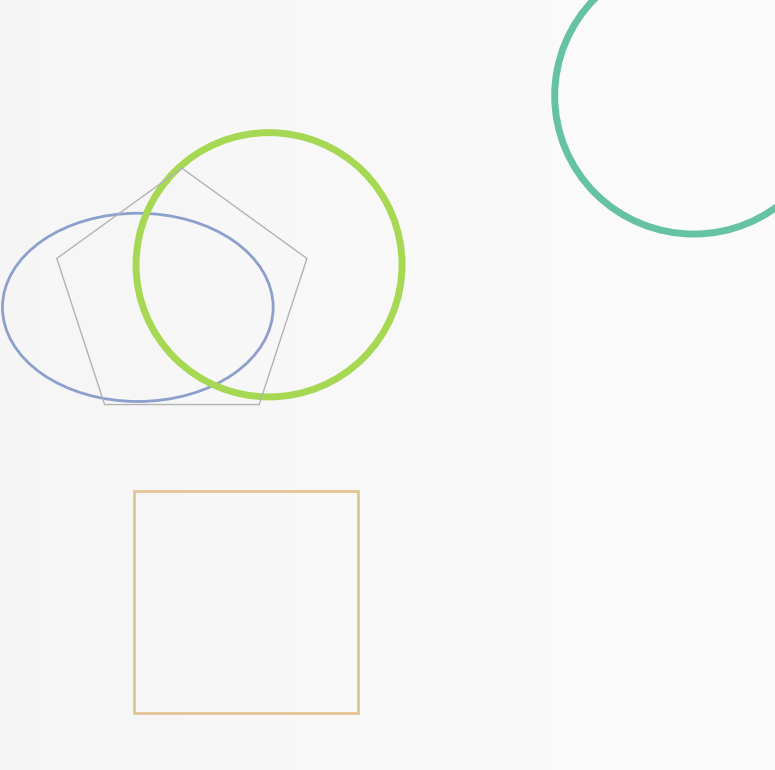[{"shape": "circle", "thickness": 2.5, "radius": 0.9, "center": [0.895, 0.876]}, {"shape": "oval", "thickness": 1, "radius": 0.87, "center": [0.178, 0.601]}, {"shape": "circle", "thickness": 2.5, "radius": 0.86, "center": [0.347, 0.656]}, {"shape": "square", "thickness": 1, "radius": 0.72, "center": [0.318, 0.218]}, {"shape": "pentagon", "thickness": 0.5, "radius": 0.85, "center": [0.235, 0.612]}]